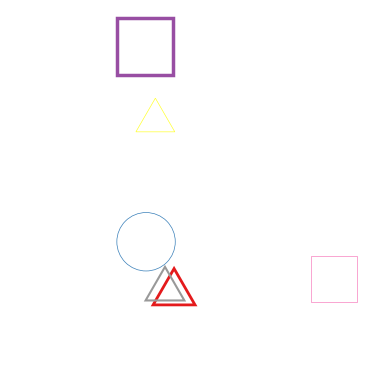[{"shape": "triangle", "thickness": 2, "radius": 0.31, "center": [0.452, 0.239]}, {"shape": "circle", "thickness": 0.5, "radius": 0.38, "center": [0.379, 0.372]}, {"shape": "square", "thickness": 2.5, "radius": 0.37, "center": [0.376, 0.88]}, {"shape": "triangle", "thickness": 0.5, "radius": 0.29, "center": [0.404, 0.687]}, {"shape": "square", "thickness": 0.5, "radius": 0.3, "center": [0.867, 0.276]}, {"shape": "triangle", "thickness": 1.5, "radius": 0.29, "center": [0.429, 0.249]}]